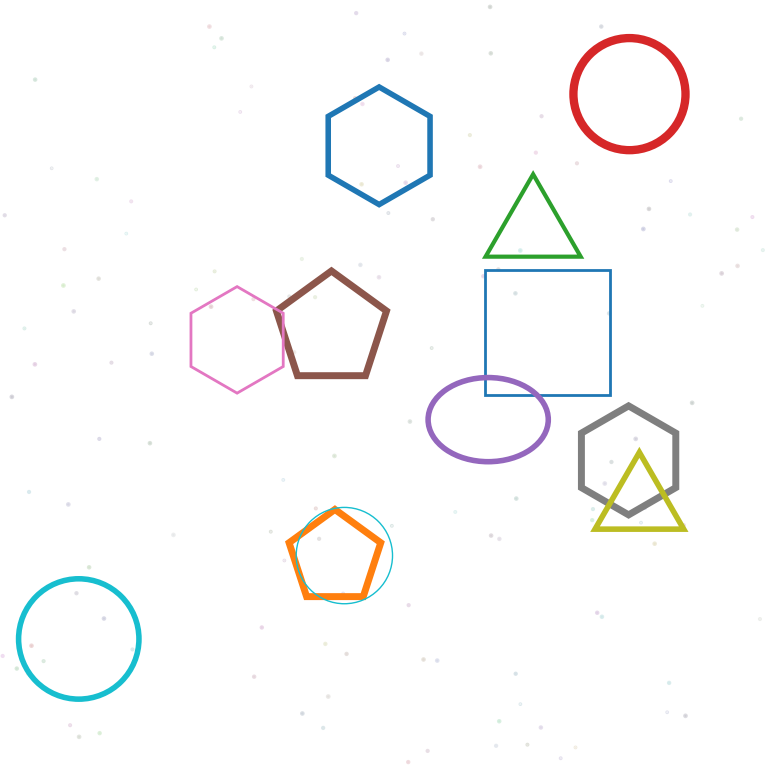[{"shape": "hexagon", "thickness": 2, "radius": 0.38, "center": [0.492, 0.811]}, {"shape": "square", "thickness": 1, "radius": 0.41, "center": [0.711, 0.568]}, {"shape": "pentagon", "thickness": 2.5, "radius": 0.31, "center": [0.435, 0.276]}, {"shape": "triangle", "thickness": 1.5, "radius": 0.36, "center": [0.692, 0.702]}, {"shape": "circle", "thickness": 3, "radius": 0.36, "center": [0.817, 0.878]}, {"shape": "oval", "thickness": 2, "radius": 0.39, "center": [0.634, 0.455]}, {"shape": "pentagon", "thickness": 2.5, "radius": 0.38, "center": [0.43, 0.573]}, {"shape": "hexagon", "thickness": 1, "radius": 0.35, "center": [0.308, 0.559]}, {"shape": "hexagon", "thickness": 2.5, "radius": 0.35, "center": [0.816, 0.402]}, {"shape": "triangle", "thickness": 2, "radius": 0.33, "center": [0.83, 0.346]}, {"shape": "circle", "thickness": 2, "radius": 0.39, "center": [0.102, 0.17]}, {"shape": "circle", "thickness": 0.5, "radius": 0.31, "center": [0.447, 0.278]}]